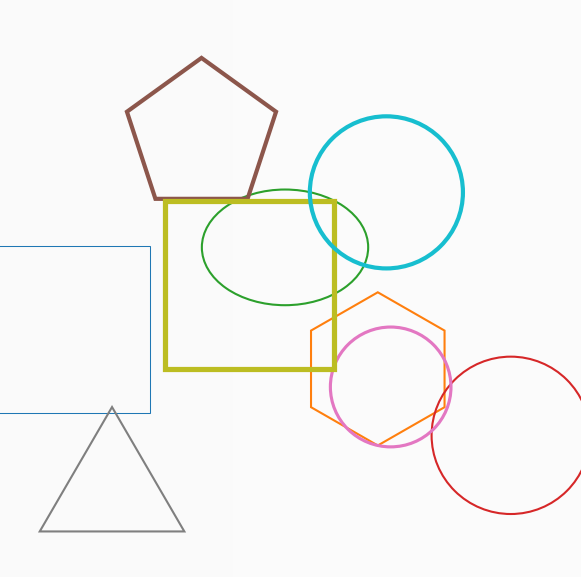[{"shape": "square", "thickness": 0.5, "radius": 0.72, "center": [0.114, 0.428]}, {"shape": "hexagon", "thickness": 1, "radius": 0.66, "center": [0.65, 0.36]}, {"shape": "oval", "thickness": 1, "radius": 0.72, "center": [0.49, 0.571]}, {"shape": "circle", "thickness": 1, "radius": 0.68, "center": [0.879, 0.245]}, {"shape": "pentagon", "thickness": 2, "radius": 0.67, "center": [0.347, 0.764]}, {"shape": "circle", "thickness": 1.5, "radius": 0.52, "center": [0.672, 0.329]}, {"shape": "triangle", "thickness": 1, "radius": 0.72, "center": [0.193, 0.151]}, {"shape": "square", "thickness": 2.5, "radius": 0.73, "center": [0.429, 0.506]}, {"shape": "circle", "thickness": 2, "radius": 0.66, "center": [0.665, 0.666]}]